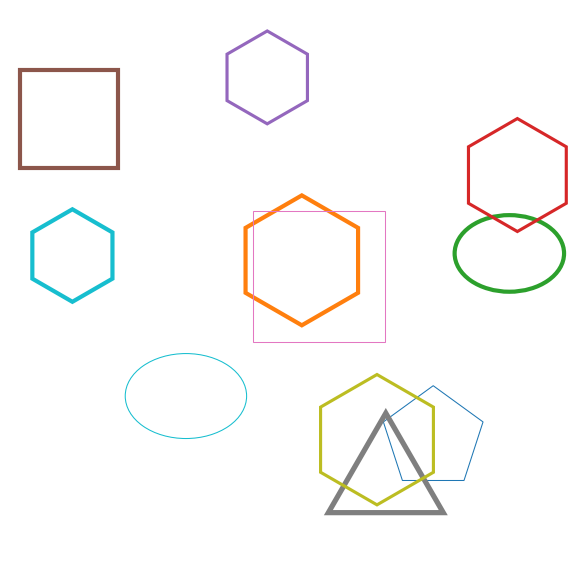[{"shape": "pentagon", "thickness": 0.5, "radius": 0.45, "center": [0.75, 0.241]}, {"shape": "hexagon", "thickness": 2, "radius": 0.56, "center": [0.523, 0.548]}, {"shape": "oval", "thickness": 2, "radius": 0.47, "center": [0.882, 0.56]}, {"shape": "hexagon", "thickness": 1.5, "radius": 0.49, "center": [0.896, 0.696]}, {"shape": "hexagon", "thickness": 1.5, "radius": 0.4, "center": [0.463, 0.865]}, {"shape": "square", "thickness": 2, "radius": 0.42, "center": [0.12, 0.793]}, {"shape": "square", "thickness": 0.5, "radius": 0.57, "center": [0.552, 0.52]}, {"shape": "triangle", "thickness": 2.5, "radius": 0.57, "center": [0.668, 0.169]}, {"shape": "hexagon", "thickness": 1.5, "radius": 0.56, "center": [0.653, 0.238]}, {"shape": "oval", "thickness": 0.5, "radius": 0.53, "center": [0.322, 0.313]}, {"shape": "hexagon", "thickness": 2, "radius": 0.4, "center": [0.125, 0.557]}]